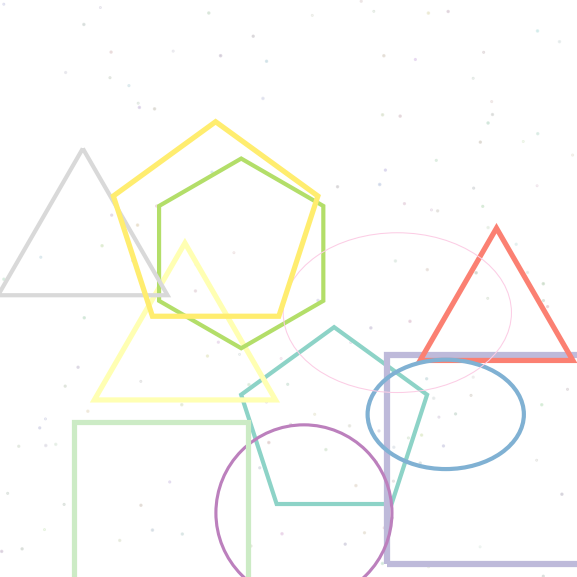[{"shape": "pentagon", "thickness": 2, "radius": 0.85, "center": [0.579, 0.263]}, {"shape": "triangle", "thickness": 2.5, "radius": 0.91, "center": [0.32, 0.397]}, {"shape": "square", "thickness": 3, "radius": 0.91, "center": [0.852, 0.204]}, {"shape": "triangle", "thickness": 2.5, "radius": 0.76, "center": [0.86, 0.451]}, {"shape": "oval", "thickness": 2, "radius": 0.68, "center": [0.772, 0.282]}, {"shape": "hexagon", "thickness": 2, "radius": 0.82, "center": [0.418, 0.56]}, {"shape": "oval", "thickness": 0.5, "radius": 0.99, "center": [0.688, 0.458]}, {"shape": "triangle", "thickness": 2, "radius": 0.85, "center": [0.143, 0.573]}, {"shape": "circle", "thickness": 1.5, "radius": 0.76, "center": [0.526, 0.111]}, {"shape": "square", "thickness": 2.5, "radius": 0.75, "center": [0.279, 0.119]}, {"shape": "pentagon", "thickness": 2.5, "radius": 0.93, "center": [0.373, 0.602]}]